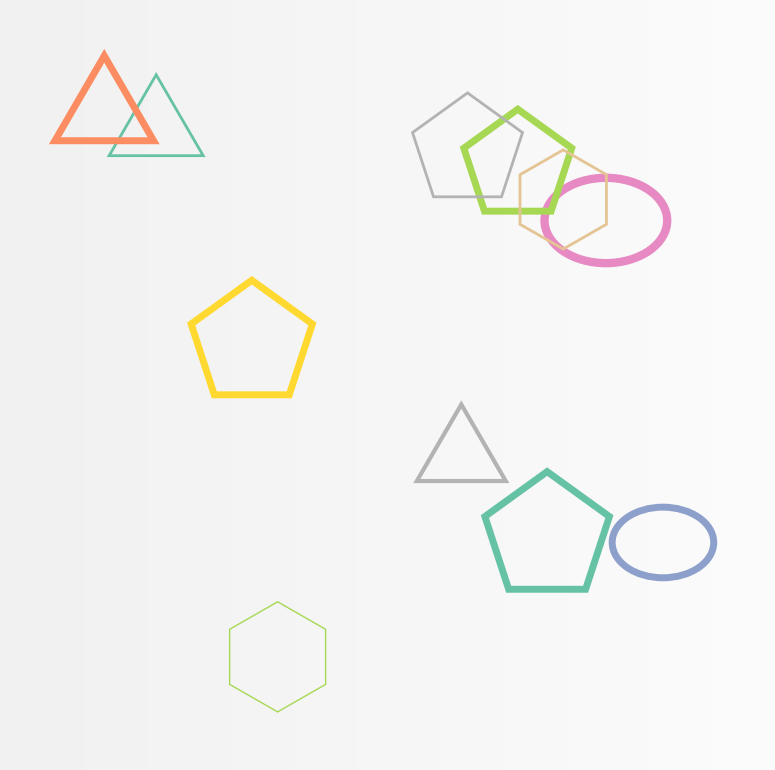[{"shape": "pentagon", "thickness": 2.5, "radius": 0.42, "center": [0.706, 0.303]}, {"shape": "triangle", "thickness": 1, "radius": 0.35, "center": [0.202, 0.833]}, {"shape": "triangle", "thickness": 2.5, "radius": 0.37, "center": [0.135, 0.854]}, {"shape": "oval", "thickness": 2.5, "radius": 0.33, "center": [0.855, 0.296]}, {"shape": "oval", "thickness": 3, "radius": 0.4, "center": [0.782, 0.714]}, {"shape": "hexagon", "thickness": 0.5, "radius": 0.36, "center": [0.358, 0.147]}, {"shape": "pentagon", "thickness": 2.5, "radius": 0.37, "center": [0.668, 0.785]}, {"shape": "pentagon", "thickness": 2.5, "radius": 0.41, "center": [0.325, 0.554]}, {"shape": "hexagon", "thickness": 1, "radius": 0.32, "center": [0.727, 0.741]}, {"shape": "triangle", "thickness": 1.5, "radius": 0.33, "center": [0.595, 0.408]}, {"shape": "pentagon", "thickness": 1, "radius": 0.37, "center": [0.603, 0.805]}]